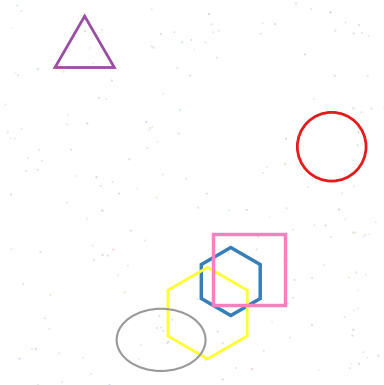[{"shape": "circle", "thickness": 2, "radius": 0.45, "center": [0.862, 0.619]}, {"shape": "hexagon", "thickness": 2.5, "radius": 0.44, "center": [0.599, 0.269]}, {"shape": "triangle", "thickness": 2, "radius": 0.44, "center": [0.22, 0.869]}, {"shape": "hexagon", "thickness": 2, "radius": 0.59, "center": [0.539, 0.187]}, {"shape": "square", "thickness": 2.5, "radius": 0.47, "center": [0.646, 0.3]}, {"shape": "oval", "thickness": 1.5, "radius": 0.58, "center": [0.418, 0.117]}]